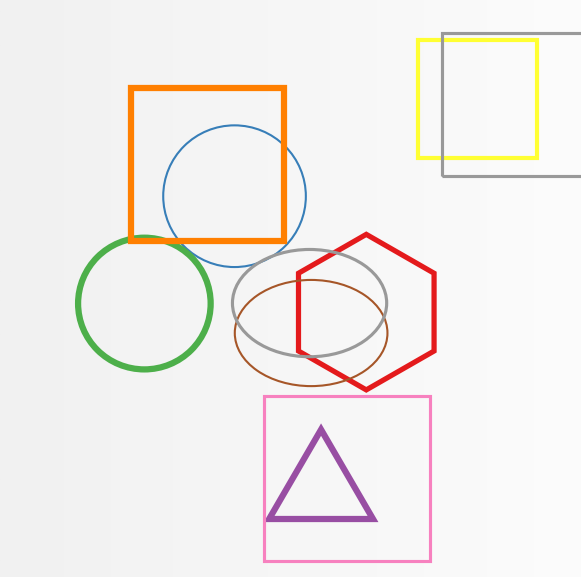[{"shape": "hexagon", "thickness": 2.5, "radius": 0.67, "center": [0.63, 0.459]}, {"shape": "circle", "thickness": 1, "radius": 0.61, "center": [0.403, 0.659]}, {"shape": "circle", "thickness": 3, "radius": 0.57, "center": [0.248, 0.474]}, {"shape": "triangle", "thickness": 3, "radius": 0.52, "center": [0.552, 0.152]}, {"shape": "square", "thickness": 3, "radius": 0.66, "center": [0.357, 0.714]}, {"shape": "square", "thickness": 2, "radius": 0.51, "center": [0.822, 0.827]}, {"shape": "oval", "thickness": 1, "radius": 0.66, "center": [0.535, 0.422]}, {"shape": "square", "thickness": 1.5, "radius": 0.71, "center": [0.597, 0.17]}, {"shape": "oval", "thickness": 1.5, "radius": 0.66, "center": [0.533, 0.474]}, {"shape": "square", "thickness": 1.5, "radius": 0.62, "center": [0.885, 0.818]}]